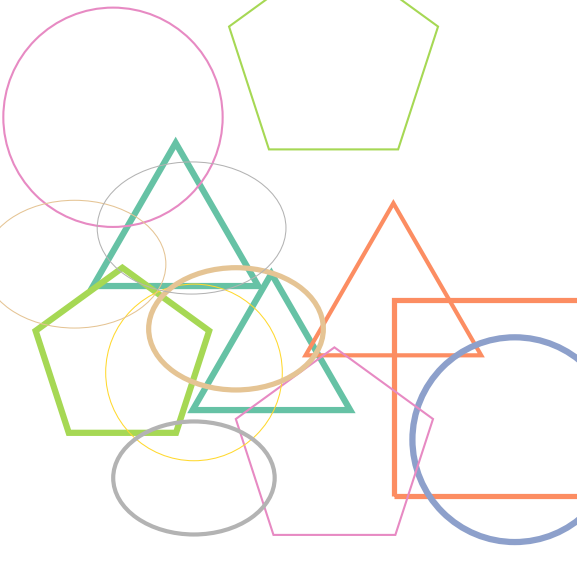[{"shape": "triangle", "thickness": 3, "radius": 0.79, "center": [0.47, 0.368]}, {"shape": "triangle", "thickness": 3, "radius": 0.83, "center": [0.304, 0.586]}, {"shape": "square", "thickness": 2.5, "radius": 0.85, "center": [0.853, 0.31]}, {"shape": "triangle", "thickness": 2, "radius": 0.88, "center": [0.681, 0.472]}, {"shape": "circle", "thickness": 3, "radius": 0.89, "center": [0.891, 0.238]}, {"shape": "circle", "thickness": 1, "radius": 0.95, "center": [0.196, 0.796]}, {"shape": "pentagon", "thickness": 1, "radius": 0.9, "center": [0.579, 0.218]}, {"shape": "pentagon", "thickness": 1, "radius": 0.95, "center": [0.578, 0.894]}, {"shape": "pentagon", "thickness": 3, "radius": 0.79, "center": [0.212, 0.377]}, {"shape": "circle", "thickness": 0.5, "radius": 0.76, "center": [0.336, 0.354]}, {"shape": "oval", "thickness": 2.5, "radius": 0.76, "center": [0.409, 0.43]}, {"shape": "oval", "thickness": 0.5, "radius": 0.79, "center": [0.129, 0.542]}, {"shape": "oval", "thickness": 2, "radius": 0.7, "center": [0.336, 0.171]}, {"shape": "oval", "thickness": 0.5, "radius": 0.82, "center": [0.332, 0.604]}]